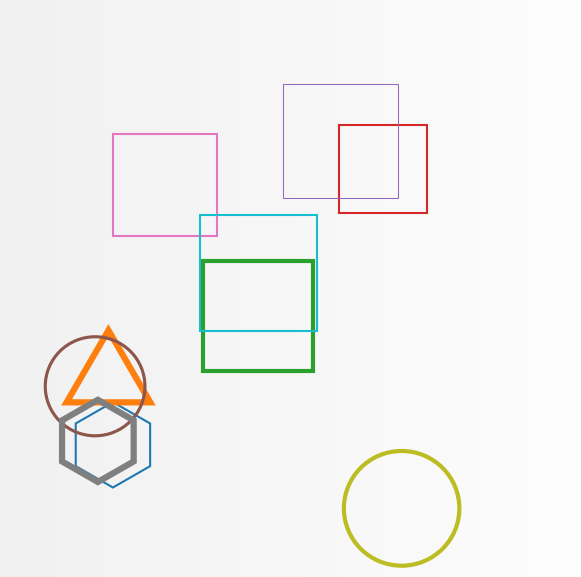[{"shape": "hexagon", "thickness": 1, "radius": 0.37, "center": [0.194, 0.229]}, {"shape": "triangle", "thickness": 3, "radius": 0.42, "center": [0.187, 0.344]}, {"shape": "square", "thickness": 2, "radius": 0.48, "center": [0.444, 0.452]}, {"shape": "square", "thickness": 1, "radius": 0.38, "center": [0.659, 0.706]}, {"shape": "square", "thickness": 0.5, "radius": 0.49, "center": [0.586, 0.755]}, {"shape": "circle", "thickness": 1.5, "radius": 0.43, "center": [0.164, 0.33]}, {"shape": "square", "thickness": 1, "radius": 0.45, "center": [0.284, 0.679]}, {"shape": "hexagon", "thickness": 3, "radius": 0.36, "center": [0.168, 0.236]}, {"shape": "circle", "thickness": 2, "radius": 0.5, "center": [0.691, 0.119]}, {"shape": "square", "thickness": 1, "radius": 0.5, "center": [0.445, 0.526]}]